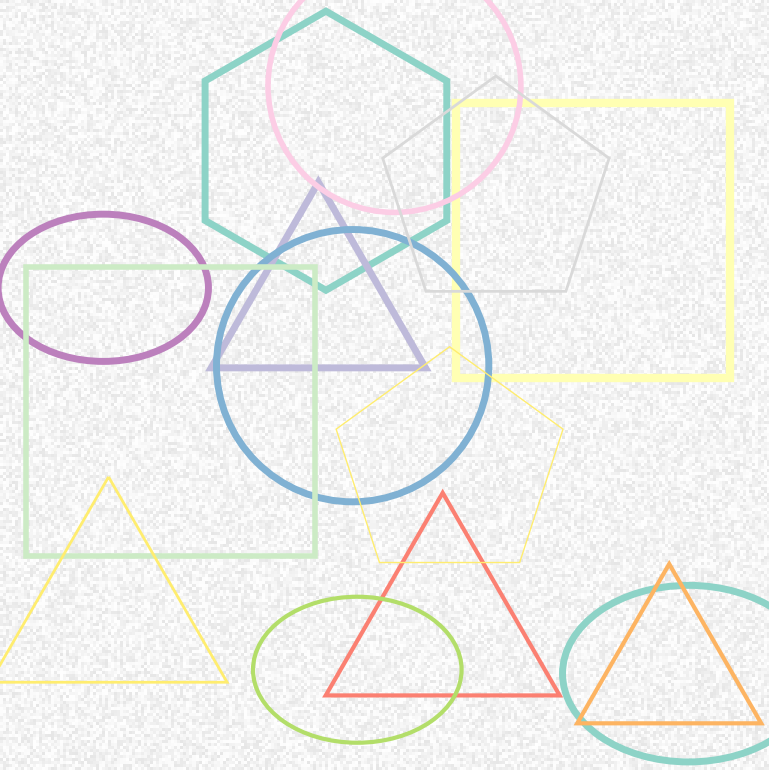[{"shape": "oval", "thickness": 2.5, "radius": 0.82, "center": [0.894, 0.125]}, {"shape": "hexagon", "thickness": 2.5, "radius": 0.91, "center": [0.423, 0.804]}, {"shape": "square", "thickness": 3, "radius": 0.89, "center": [0.77, 0.688]}, {"shape": "triangle", "thickness": 2.5, "radius": 0.8, "center": [0.413, 0.603]}, {"shape": "triangle", "thickness": 1.5, "radius": 0.88, "center": [0.575, 0.185]}, {"shape": "circle", "thickness": 2.5, "radius": 0.88, "center": [0.458, 0.525]}, {"shape": "triangle", "thickness": 1.5, "radius": 0.69, "center": [0.869, 0.13]}, {"shape": "oval", "thickness": 1.5, "radius": 0.68, "center": [0.464, 0.13]}, {"shape": "circle", "thickness": 2, "radius": 0.82, "center": [0.512, 0.888]}, {"shape": "pentagon", "thickness": 1, "radius": 0.77, "center": [0.644, 0.747]}, {"shape": "oval", "thickness": 2.5, "radius": 0.68, "center": [0.134, 0.626]}, {"shape": "square", "thickness": 2, "radius": 0.94, "center": [0.221, 0.465]}, {"shape": "pentagon", "thickness": 0.5, "radius": 0.77, "center": [0.584, 0.395]}, {"shape": "triangle", "thickness": 1, "radius": 0.89, "center": [0.141, 0.203]}]